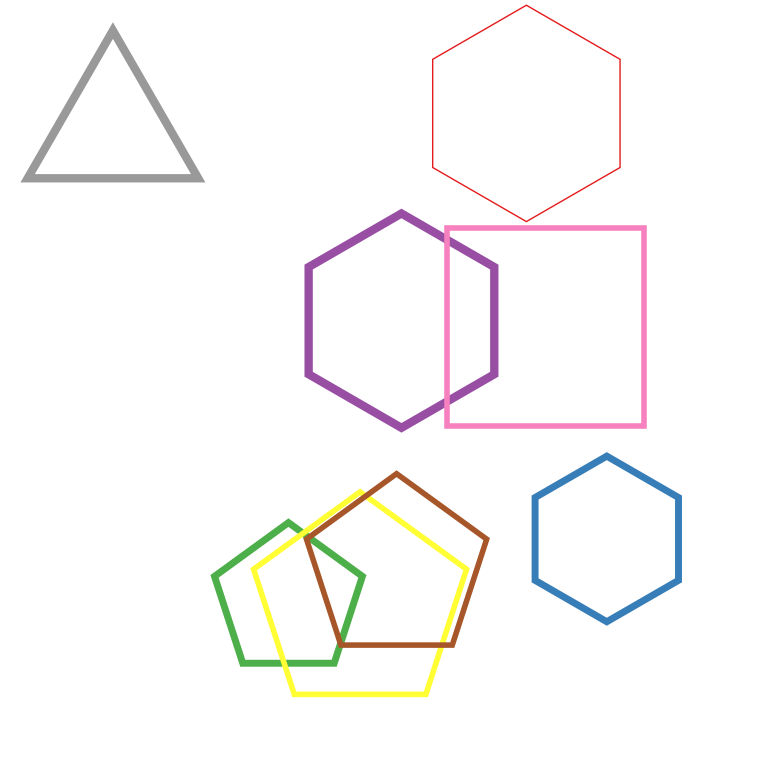[{"shape": "hexagon", "thickness": 0.5, "radius": 0.7, "center": [0.684, 0.853]}, {"shape": "hexagon", "thickness": 2.5, "radius": 0.54, "center": [0.788, 0.3]}, {"shape": "pentagon", "thickness": 2.5, "radius": 0.5, "center": [0.375, 0.22]}, {"shape": "hexagon", "thickness": 3, "radius": 0.7, "center": [0.521, 0.584]}, {"shape": "pentagon", "thickness": 2, "radius": 0.73, "center": [0.468, 0.216]}, {"shape": "pentagon", "thickness": 2, "radius": 0.62, "center": [0.515, 0.262]}, {"shape": "square", "thickness": 2, "radius": 0.64, "center": [0.708, 0.575]}, {"shape": "triangle", "thickness": 3, "radius": 0.64, "center": [0.147, 0.832]}]